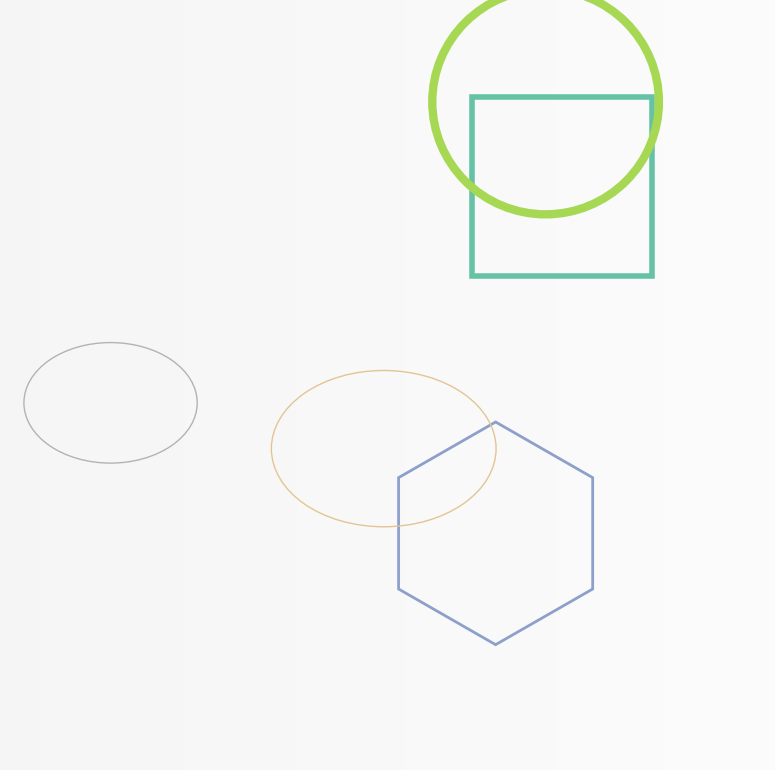[{"shape": "square", "thickness": 2, "radius": 0.58, "center": [0.726, 0.758]}, {"shape": "hexagon", "thickness": 1, "radius": 0.72, "center": [0.64, 0.307]}, {"shape": "circle", "thickness": 3, "radius": 0.73, "center": [0.704, 0.868]}, {"shape": "oval", "thickness": 0.5, "radius": 0.72, "center": [0.495, 0.417]}, {"shape": "oval", "thickness": 0.5, "radius": 0.56, "center": [0.143, 0.477]}]